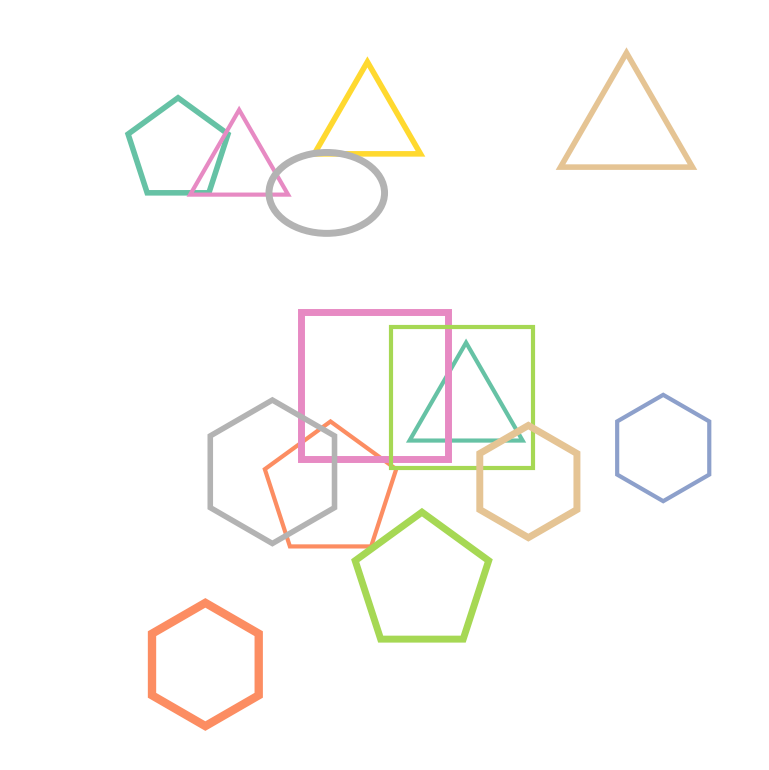[{"shape": "pentagon", "thickness": 2, "radius": 0.34, "center": [0.231, 0.805]}, {"shape": "triangle", "thickness": 1.5, "radius": 0.42, "center": [0.605, 0.47]}, {"shape": "hexagon", "thickness": 3, "radius": 0.4, "center": [0.267, 0.137]}, {"shape": "pentagon", "thickness": 1.5, "radius": 0.45, "center": [0.429, 0.363]}, {"shape": "hexagon", "thickness": 1.5, "radius": 0.35, "center": [0.861, 0.418]}, {"shape": "square", "thickness": 2.5, "radius": 0.48, "center": [0.486, 0.5]}, {"shape": "triangle", "thickness": 1.5, "radius": 0.37, "center": [0.311, 0.784]}, {"shape": "square", "thickness": 1.5, "radius": 0.46, "center": [0.6, 0.483]}, {"shape": "pentagon", "thickness": 2.5, "radius": 0.46, "center": [0.548, 0.244]}, {"shape": "triangle", "thickness": 2, "radius": 0.4, "center": [0.477, 0.84]}, {"shape": "hexagon", "thickness": 2.5, "radius": 0.36, "center": [0.686, 0.375]}, {"shape": "triangle", "thickness": 2, "radius": 0.49, "center": [0.814, 0.832]}, {"shape": "oval", "thickness": 2.5, "radius": 0.38, "center": [0.424, 0.749]}, {"shape": "hexagon", "thickness": 2, "radius": 0.47, "center": [0.354, 0.387]}]